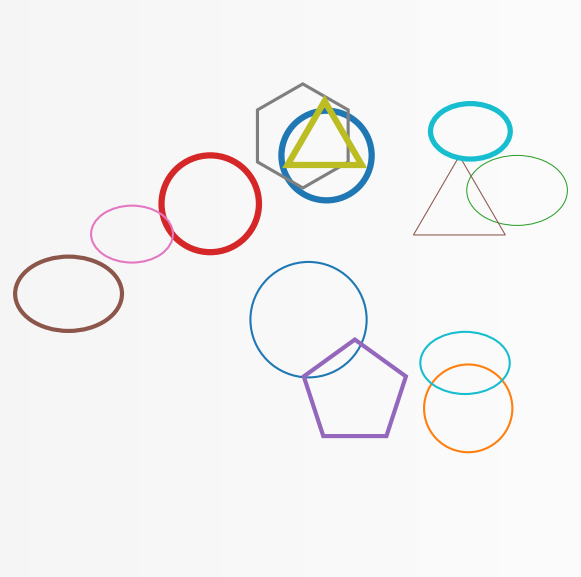[{"shape": "circle", "thickness": 1, "radius": 0.5, "center": [0.531, 0.446]}, {"shape": "circle", "thickness": 3, "radius": 0.39, "center": [0.562, 0.73]}, {"shape": "circle", "thickness": 1, "radius": 0.38, "center": [0.806, 0.292]}, {"shape": "oval", "thickness": 0.5, "radius": 0.43, "center": [0.89, 0.669]}, {"shape": "circle", "thickness": 3, "radius": 0.42, "center": [0.362, 0.646]}, {"shape": "pentagon", "thickness": 2, "radius": 0.46, "center": [0.61, 0.319]}, {"shape": "oval", "thickness": 2, "radius": 0.46, "center": [0.118, 0.49]}, {"shape": "triangle", "thickness": 0.5, "radius": 0.46, "center": [0.79, 0.638]}, {"shape": "oval", "thickness": 1, "radius": 0.35, "center": [0.227, 0.594]}, {"shape": "hexagon", "thickness": 1.5, "radius": 0.45, "center": [0.521, 0.764]}, {"shape": "triangle", "thickness": 3, "radius": 0.37, "center": [0.559, 0.75]}, {"shape": "oval", "thickness": 2.5, "radius": 0.34, "center": [0.809, 0.772]}, {"shape": "oval", "thickness": 1, "radius": 0.38, "center": [0.8, 0.371]}]